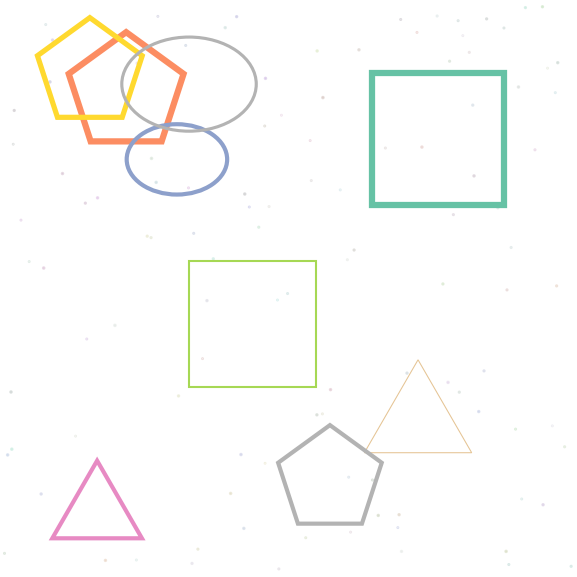[{"shape": "square", "thickness": 3, "radius": 0.57, "center": [0.759, 0.758]}, {"shape": "pentagon", "thickness": 3, "radius": 0.52, "center": [0.218, 0.839]}, {"shape": "oval", "thickness": 2, "radius": 0.43, "center": [0.306, 0.723]}, {"shape": "triangle", "thickness": 2, "radius": 0.45, "center": [0.168, 0.112]}, {"shape": "square", "thickness": 1, "radius": 0.55, "center": [0.437, 0.438]}, {"shape": "pentagon", "thickness": 2.5, "radius": 0.48, "center": [0.156, 0.873]}, {"shape": "triangle", "thickness": 0.5, "radius": 0.54, "center": [0.724, 0.269]}, {"shape": "oval", "thickness": 1.5, "radius": 0.58, "center": [0.327, 0.853]}, {"shape": "pentagon", "thickness": 2, "radius": 0.47, "center": [0.571, 0.169]}]